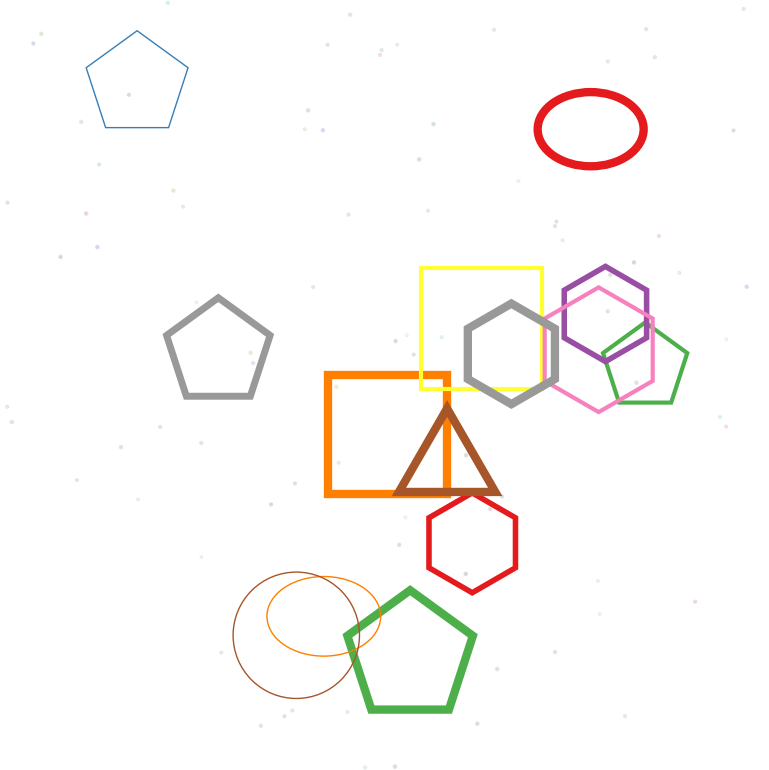[{"shape": "hexagon", "thickness": 2, "radius": 0.32, "center": [0.613, 0.295]}, {"shape": "oval", "thickness": 3, "radius": 0.34, "center": [0.767, 0.832]}, {"shape": "pentagon", "thickness": 0.5, "radius": 0.35, "center": [0.178, 0.891]}, {"shape": "pentagon", "thickness": 3, "radius": 0.43, "center": [0.533, 0.148]}, {"shape": "pentagon", "thickness": 1.5, "radius": 0.29, "center": [0.838, 0.524]}, {"shape": "hexagon", "thickness": 2, "radius": 0.31, "center": [0.786, 0.592]}, {"shape": "oval", "thickness": 0.5, "radius": 0.37, "center": [0.421, 0.2]}, {"shape": "square", "thickness": 3, "radius": 0.39, "center": [0.503, 0.436]}, {"shape": "square", "thickness": 1.5, "radius": 0.39, "center": [0.625, 0.573]}, {"shape": "circle", "thickness": 0.5, "radius": 0.41, "center": [0.385, 0.175]}, {"shape": "triangle", "thickness": 3, "radius": 0.36, "center": [0.581, 0.397]}, {"shape": "hexagon", "thickness": 1.5, "radius": 0.4, "center": [0.778, 0.546]}, {"shape": "hexagon", "thickness": 3, "radius": 0.33, "center": [0.664, 0.54]}, {"shape": "pentagon", "thickness": 2.5, "radius": 0.35, "center": [0.284, 0.543]}]